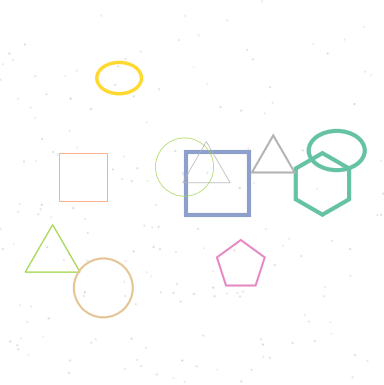[{"shape": "hexagon", "thickness": 3, "radius": 0.4, "center": [0.838, 0.522]}, {"shape": "oval", "thickness": 3, "radius": 0.36, "center": [0.875, 0.609]}, {"shape": "square", "thickness": 0.5, "radius": 0.31, "center": [0.215, 0.54]}, {"shape": "square", "thickness": 3, "radius": 0.41, "center": [0.565, 0.523]}, {"shape": "pentagon", "thickness": 1.5, "radius": 0.33, "center": [0.626, 0.311]}, {"shape": "circle", "thickness": 0.5, "radius": 0.38, "center": [0.479, 0.566]}, {"shape": "triangle", "thickness": 1, "radius": 0.41, "center": [0.137, 0.334]}, {"shape": "oval", "thickness": 2.5, "radius": 0.29, "center": [0.309, 0.797]}, {"shape": "circle", "thickness": 1.5, "radius": 0.38, "center": [0.268, 0.252]}, {"shape": "triangle", "thickness": 0.5, "radius": 0.36, "center": [0.536, 0.561]}, {"shape": "triangle", "thickness": 1.5, "radius": 0.32, "center": [0.71, 0.584]}]